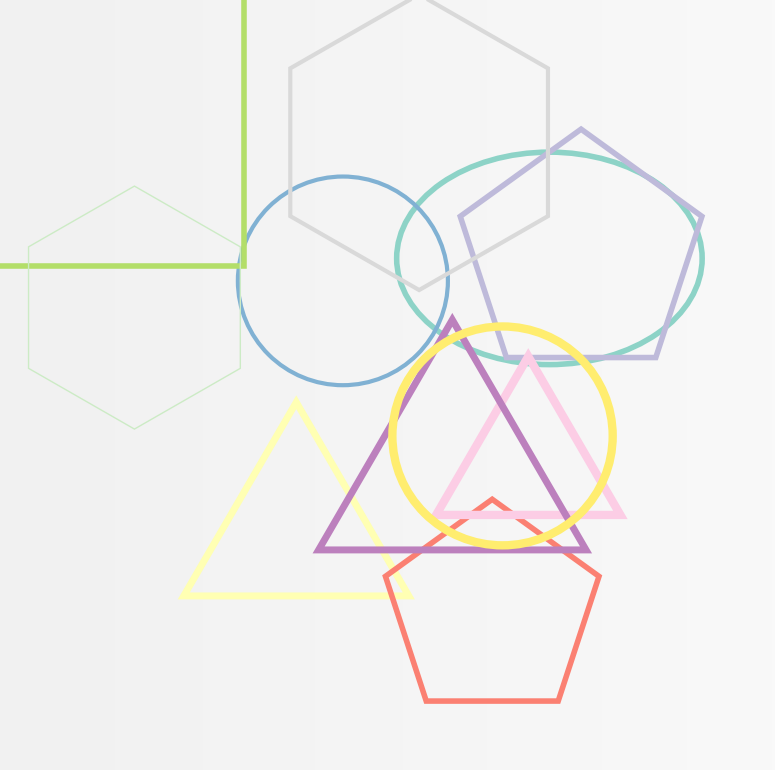[{"shape": "oval", "thickness": 2, "radius": 0.99, "center": [0.709, 0.664]}, {"shape": "triangle", "thickness": 2.5, "radius": 0.84, "center": [0.382, 0.31]}, {"shape": "pentagon", "thickness": 2, "radius": 0.82, "center": [0.75, 0.668]}, {"shape": "pentagon", "thickness": 2, "radius": 0.72, "center": [0.635, 0.207]}, {"shape": "circle", "thickness": 1.5, "radius": 0.68, "center": [0.442, 0.635]}, {"shape": "square", "thickness": 2, "radius": 0.94, "center": [0.127, 0.842]}, {"shape": "triangle", "thickness": 3, "radius": 0.69, "center": [0.682, 0.4]}, {"shape": "hexagon", "thickness": 1.5, "radius": 0.96, "center": [0.541, 0.815]}, {"shape": "triangle", "thickness": 2.5, "radius": 1.0, "center": [0.584, 0.385]}, {"shape": "hexagon", "thickness": 0.5, "radius": 0.79, "center": [0.173, 0.601]}, {"shape": "circle", "thickness": 3, "radius": 0.71, "center": [0.648, 0.434]}]